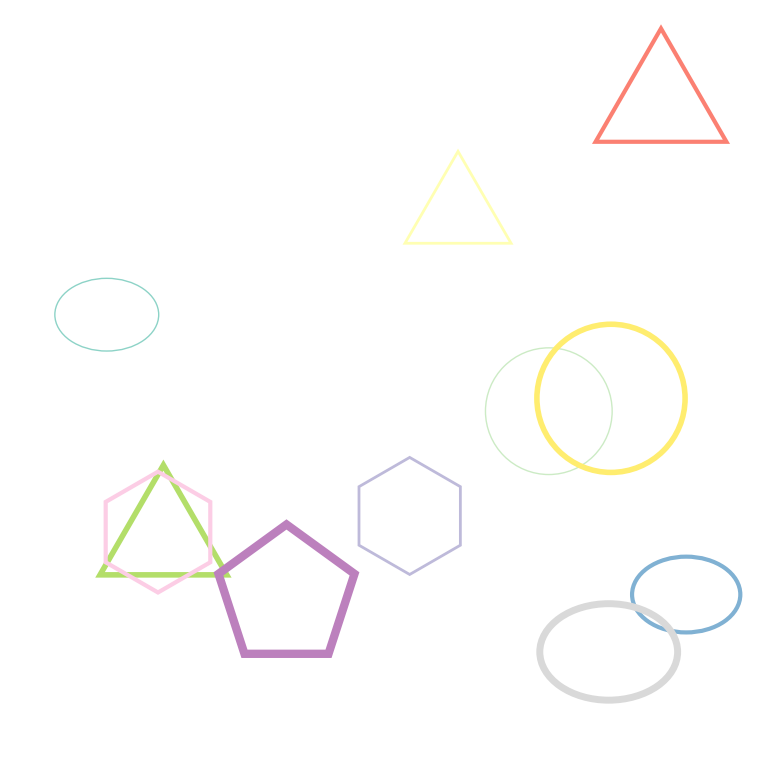[{"shape": "oval", "thickness": 0.5, "radius": 0.34, "center": [0.139, 0.591]}, {"shape": "triangle", "thickness": 1, "radius": 0.4, "center": [0.595, 0.724]}, {"shape": "hexagon", "thickness": 1, "radius": 0.38, "center": [0.532, 0.33]}, {"shape": "triangle", "thickness": 1.5, "radius": 0.49, "center": [0.858, 0.865]}, {"shape": "oval", "thickness": 1.5, "radius": 0.35, "center": [0.891, 0.228]}, {"shape": "triangle", "thickness": 2, "radius": 0.48, "center": [0.212, 0.301]}, {"shape": "hexagon", "thickness": 1.5, "radius": 0.39, "center": [0.205, 0.309]}, {"shape": "oval", "thickness": 2.5, "radius": 0.45, "center": [0.791, 0.153]}, {"shape": "pentagon", "thickness": 3, "radius": 0.46, "center": [0.372, 0.226]}, {"shape": "circle", "thickness": 0.5, "radius": 0.41, "center": [0.713, 0.466]}, {"shape": "circle", "thickness": 2, "radius": 0.48, "center": [0.793, 0.483]}]